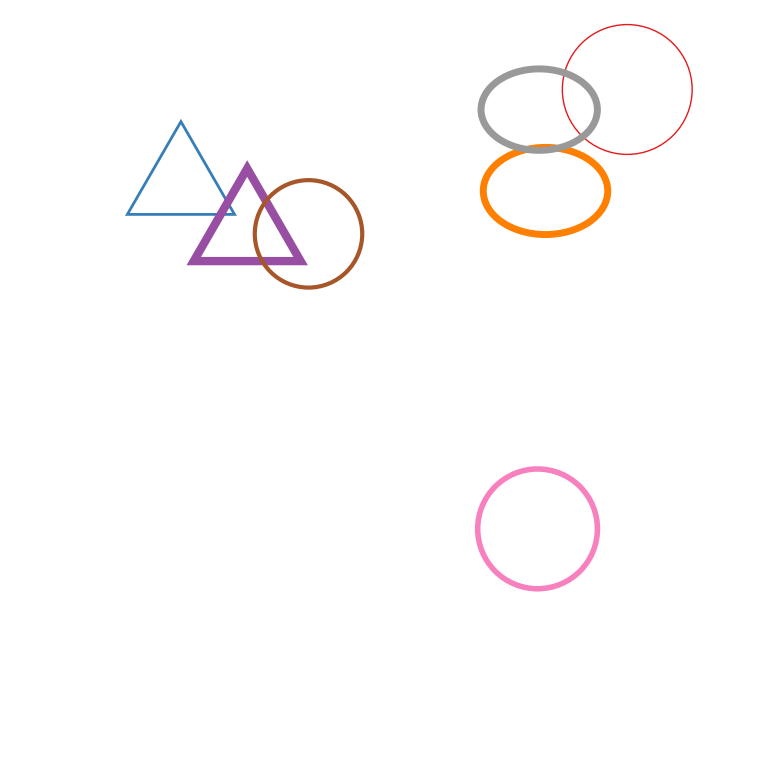[{"shape": "circle", "thickness": 0.5, "radius": 0.42, "center": [0.815, 0.884]}, {"shape": "triangle", "thickness": 1, "radius": 0.4, "center": [0.235, 0.762]}, {"shape": "triangle", "thickness": 3, "radius": 0.4, "center": [0.321, 0.701]}, {"shape": "oval", "thickness": 2.5, "radius": 0.4, "center": [0.708, 0.752]}, {"shape": "circle", "thickness": 1.5, "radius": 0.35, "center": [0.401, 0.696]}, {"shape": "circle", "thickness": 2, "radius": 0.39, "center": [0.698, 0.313]}, {"shape": "oval", "thickness": 2.5, "radius": 0.38, "center": [0.7, 0.858]}]